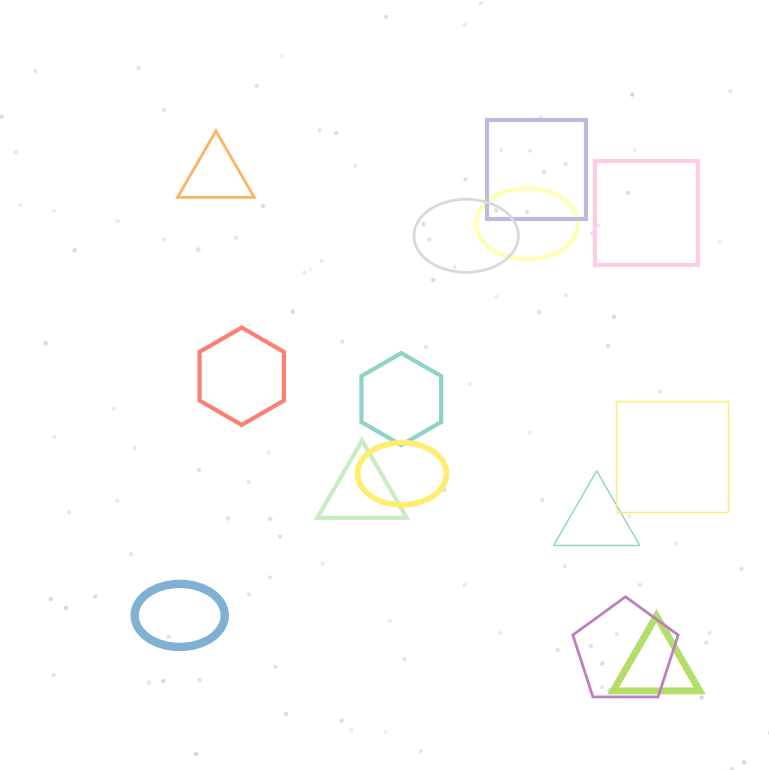[{"shape": "hexagon", "thickness": 1.5, "radius": 0.3, "center": [0.521, 0.482]}, {"shape": "triangle", "thickness": 0.5, "radius": 0.32, "center": [0.775, 0.324]}, {"shape": "oval", "thickness": 1.5, "radius": 0.33, "center": [0.684, 0.709]}, {"shape": "square", "thickness": 1.5, "radius": 0.32, "center": [0.697, 0.78]}, {"shape": "hexagon", "thickness": 1.5, "radius": 0.32, "center": [0.314, 0.511]}, {"shape": "oval", "thickness": 3, "radius": 0.29, "center": [0.233, 0.201]}, {"shape": "triangle", "thickness": 1, "radius": 0.29, "center": [0.28, 0.772]}, {"shape": "triangle", "thickness": 2.5, "radius": 0.32, "center": [0.853, 0.135]}, {"shape": "square", "thickness": 1.5, "radius": 0.34, "center": [0.84, 0.724]}, {"shape": "oval", "thickness": 1, "radius": 0.34, "center": [0.605, 0.694]}, {"shape": "pentagon", "thickness": 1, "radius": 0.36, "center": [0.812, 0.153]}, {"shape": "triangle", "thickness": 1.5, "radius": 0.33, "center": [0.47, 0.361]}, {"shape": "oval", "thickness": 2, "radius": 0.29, "center": [0.522, 0.385]}, {"shape": "square", "thickness": 0.5, "radius": 0.36, "center": [0.873, 0.407]}]